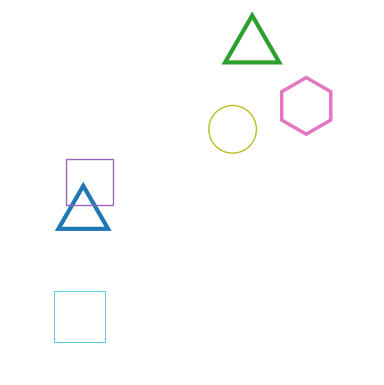[{"shape": "triangle", "thickness": 3, "radius": 0.37, "center": [0.216, 0.443]}, {"shape": "triangle", "thickness": 3, "radius": 0.41, "center": [0.655, 0.878]}, {"shape": "square", "thickness": 1, "radius": 0.3, "center": [0.233, 0.527]}, {"shape": "hexagon", "thickness": 2.5, "radius": 0.37, "center": [0.795, 0.725]}, {"shape": "circle", "thickness": 1, "radius": 0.31, "center": [0.604, 0.664]}, {"shape": "square", "thickness": 0.5, "radius": 0.33, "center": [0.207, 0.178]}]